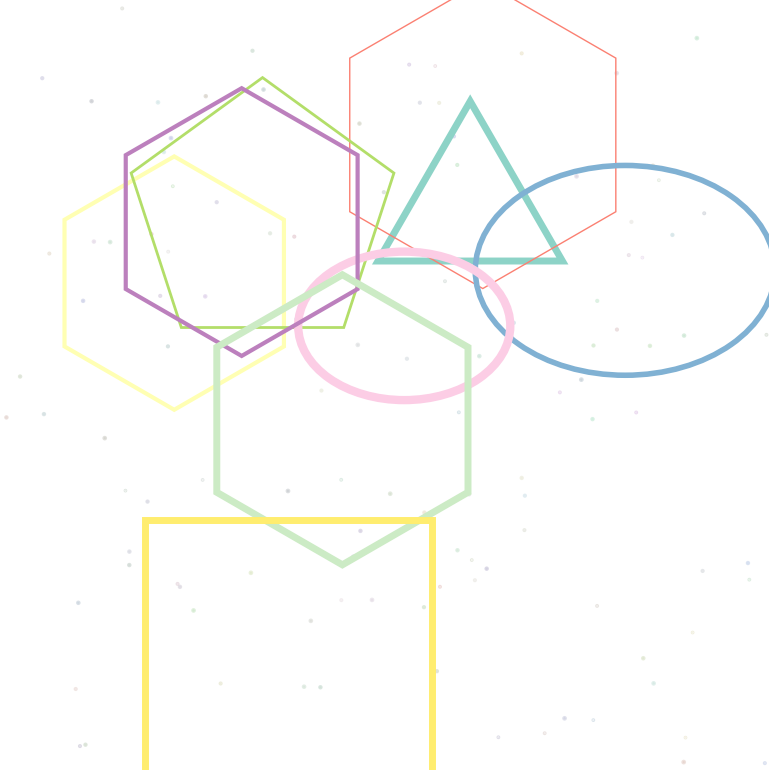[{"shape": "triangle", "thickness": 2.5, "radius": 0.69, "center": [0.611, 0.73]}, {"shape": "hexagon", "thickness": 1.5, "radius": 0.82, "center": [0.226, 0.632]}, {"shape": "hexagon", "thickness": 0.5, "radius": 1.0, "center": [0.627, 0.825]}, {"shape": "oval", "thickness": 2, "radius": 0.97, "center": [0.812, 0.649]}, {"shape": "pentagon", "thickness": 1, "radius": 0.9, "center": [0.341, 0.72]}, {"shape": "oval", "thickness": 3, "radius": 0.69, "center": [0.525, 0.577]}, {"shape": "hexagon", "thickness": 1.5, "radius": 0.87, "center": [0.314, 0.712]}, {"shape": "hexagon", "thickness": 2.5, "radius": 0.94, "center": [0.445, 0.455]}, {"shape": "square", "thickness": 2.5, "radius": 0.93, "center": [0.374, 0.138]}]